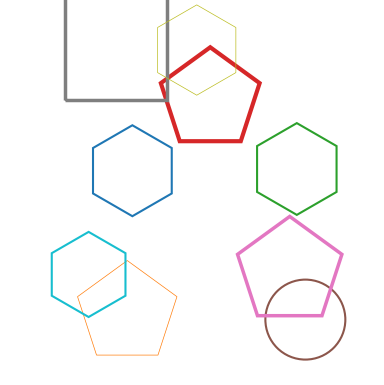[{"shape": "hexagon", "thickness": 1.5, "radius": 0.59, "center": [0.344, 0.557]}, {"shape": "pentagon", "thickness": 0.5, "radius": 0.68, "center": [0.331, 0.188]}, {"shape": "hexagon", "thickness": 1.5, "radius": 0.6, "center": [0.771, 0.561]}, {"shape": "pentagon", "thickness": 3, "radius": 0.67, "center": [0.546, 0.742]}, {"shape": "circle", "thickness": 1.5, "radius": 0.52, "center": [0.793, 0.17]}, {"shape": "pentagon", "thickness": 2.5, "radius": 0.71, "center": [0.753, 0.295]}, {"shape": "square", "thickness": 2.5, "radius": 0.66, "center": [0.301, 0.874]}, {"shape": "hexagon", "thickness": 0.5, "radius": 0.59, "center": [0.511, 0.87]}, {"shape": "hexagon", "thickness": 1.5, "radius": 0.55, "center": [0.23, 0.287]}]